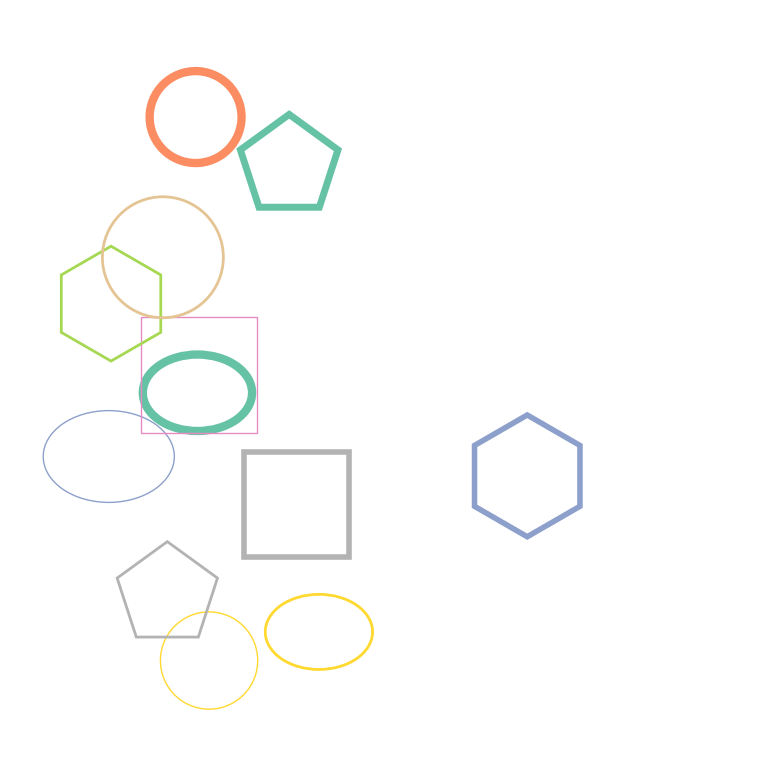[{"shape": "oval", "thickness": 3, "radius": 0.35, "center": [0.256, 0.49]}, {"shape": "pentagon", "thickness": 2.5, "radius": 0.33, "center": [0.376, 0.785]}, {"shape": "circle", "thickness": 3, "radius": 0.3, "center": [0.254, 0.848]}, {"shape": "hexagon", "thickness": 2, "radius": 0.4, "center": [0.685, 0.382]}, {"shape": "oval", "thickness": 0.5, "radius": 0.43, "center": [0.141, 0.407]}, {"shape": "square", "thickness": 0.5, "radius": 0.38, "center": [0.258, 0.513]}, {"shape": "hexagon", "thickness": 1, "radius": 0.37, "center": [0.144, 0.606]}, {"shape": "circle", "thickness": 0.5, "radius": 0.32, "center": [0.272, 0.142]}, {"shape": "oval", "thickness": 1, "radius": 0.35, "center": [0.414, 0.179]}, {"shape": "circle", "thickness": 1, "radius": 0.39, "center": [0.212, 0.666]}, {"shape": "square", "thickness": 2, "radius": 0.34, "center": [0.385, 0.345]}, {"shape": "pentagon", "thickness": 1, "radius": 0.34, "center": [0.217, 0.228]}]